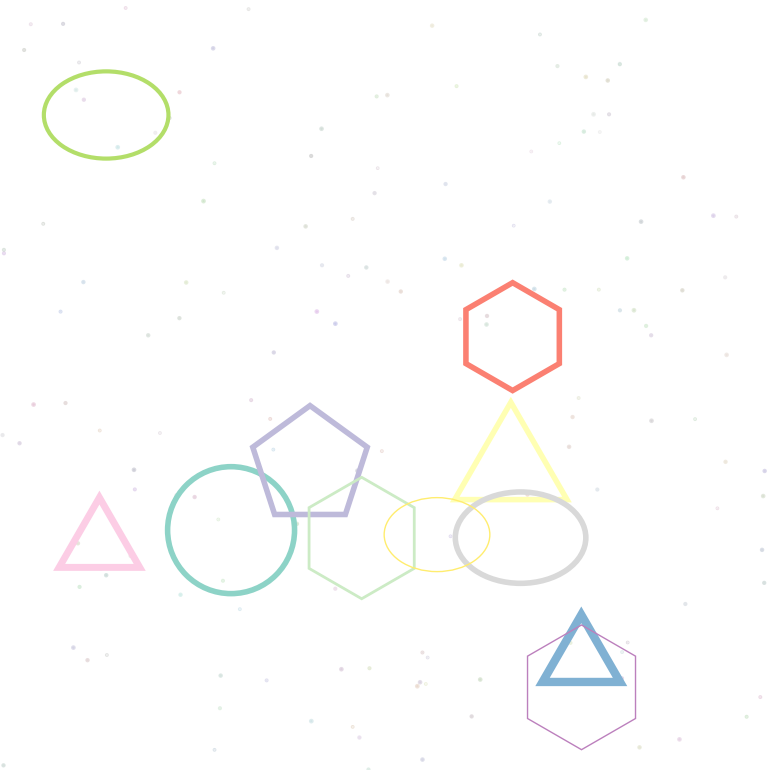[{"shape": "circle", "thickness": 2, "radius": 0.41, "center": [0.3, 0.311]}, {"shape": "triangle", "thickness": 2, "radius": 0.42, "center": [0.663, 0.393]}, {"shape": "pentagon", "thickness": 2, "radius": 0.39, "center": [0.403, 0.395]}, {"shape": "hexagon", "thickness": 2, "radius": 0.35, "center": [0.666, 0.563]}, {"shape": "triangle", "thickness": 3, "radius": 0.29, "center": [0.755, 0.143]}, {"shape": "oval", "thickness": 1.5, "radius": 0.4, "center": [0.138, 0.851]}, {"shape": "triangle", "thickness": 2.5, "radius": 0.3, "center": [0.129, 0.293]}, {"shape": "oval", "thickness": 2, "radius": 0.42, "center": [0.676, 0.302]}, {"shape": "hexagon", "thickness": 0.5, "radius": 0.4, "center": [0.755, 0.107]}, {"shape": "hexagon", "thickness": 1, "radius": 0.39, "center": [0.47, 0.301]}, {"shape": "oval", "thickness": 0.5, "radius": 0.34, "center": [0.568, 0.306]}]